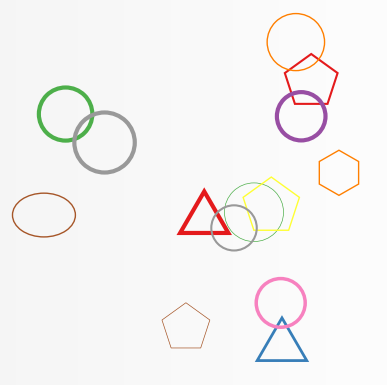[{"shape": "pentagon", "thickness": 1.5, "radius": 0.36, "center": [0.803, 0.788]}, {"shape": "triangle", "thickness": 3, "radius": 0.36, "center": [0.527, 0.431]}, {"shape": "triangle", "thickness": 2, "radius": 0.37, "center": [0.728, 0.1]}, {"shape": "circle", "thickness": 0.5, "radius": 0.38, "center": [0.655, 0.449]}, {"shape": "circle", "thickness": 3, "radius": 0.34, "center": [0.169, 0.704]}, {"shape": "circle", "thickness": 3, "radius": 0.31, "center": [0.777, 0.698]}, {"shape": "hexagon", "thickness": 1, "radius": 0.29, "center": [0.875, 0.551]}, {"shape": "circle", "thickness": 1, "radius": 0.37, "center": [0.764, 0.891]}, {"shape": "pentagon", "thickness": 1, "radius": 0.38, "center": [0.7, 0.464]}, {"shape": "oval", "thickness": 1, "radius": 0.41, "center": [0.113, 0.441]}, {"shape": "pentagon", "thickness": 0.5, "radius": 0.32, "center": [0.48, 0.149]}, {"shape": "circle", "thickness": 2.5, "radius": 0.32, "center": [0.724, 0.213]}, {"shape": "circle", "thickness": 1.5, "radius": 0.29, "center": [0.604, 0.408]}, {"shape": "circle", "thickness": 3, "radius": 0.39, "center": [0.27, 0.63]}]